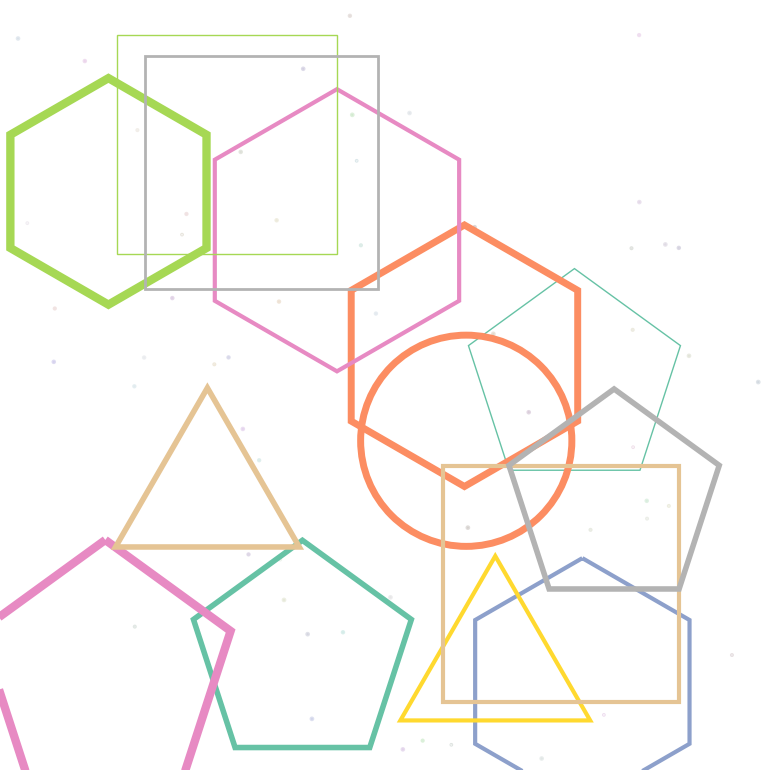[{"shape": "pentagon", "thickness": 2, "radius": 0.74, "center": [0.393, 0.15]}, {"shape": "pentagon", "thickness": 0.5, "radius": 0.72, "center": [0.746, 0.506]}, {"shape": "circle", "thickness": 2.5, "radius": 0.69, "center": [0.606, 0.428]}, {"shape": "hexagon", "thickness": 2.5, "radius": 0.85, "center": [0.603, 0.538]}, {"shape": "hexagon", "thickness": 1.5, "radius": 0.8, "center": [0.756, 0.114]}, {"shape": "hexagon", "thickness": 1.5, "radius": 0.92, "center": [0.438, 0.701]}, {"shape": "pentagon", "thickness": 3, "radius": 0.86, "center": [0.137, 0.128]}, {"shape": "square", "thickness": 0.5, "radius": 0.71, "center": [0.295, 0.812]}, {"shape": "hexagon", "thickness": 3, "radius": 0.74, "center": [0.141, 0.751]}, {"shape": "triangle", "thickness": 1.5, "radius": 0.71, "center": [0.643, 0.136]}, {"shape": "square", "thickness": 1.5, "radius": 0.77, "center": [0.729, 0.241]}, {"shape": "triangle", "thickness": 2, "radius": 0.69, "center": [0.269, 0.359]}, {"shape": "square", "thickness": 1, "radius": 0.75, "center": [0.339, 0.776]}, {"shape": "pentagon", "thickness": 2, "radius": 0.72, "center": [0.798, 0.351]}]